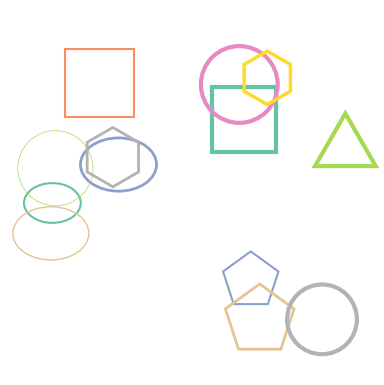[{"shape": "oval", "thickness": 1.5, "radius": 0.37, "center": [0.136, 0.473]}, {"shape": "square", "thickness": 3, "radius": 0.42, "center": [0.634, 0.69]}, {"shape": "square", "thickness": 1.5, "radius": 0.45, "center": [0.259, 0.784]}, {"shape": "oval", "thickness": 2, "radius": 0.49, "center": [0.308, 0.573]}, {"shape": "pentagon", "thickness": 1.5, "radius": 0.38, "center": [0.651, 0.271]}, {"shape": "circle", "thickness": 3, "radius": 0.5, "center": [0.622, 0.781]}, {"shape": "circle", "thickness": 0.5, "radius": 0.49, "center": [0.144, 0.563]}, {"shape": "triangle", "thickness": 3, "radius": 0.46, "center": [0.897, 0.614]}, {"shape": "hexagon", "thickness": 2.5, "radius": 0.35, "center": [0.694, 0.798]}, {"shape": "oval", "thickness": 1, "radius": 0.49, "center": [0.132, 0.394]}, {"shape": "pentagon", "thickness": 2, "radius": 0.47, "center": [0.675, 0.169]}, {"shape": "hexagon", "thickness": 2, "radius": 0.39, "center": [0.293, 0.592]}, {"shape": "circle", "thickness": 3, "radius": 0.45, "center": [0.836, 0.171]}]